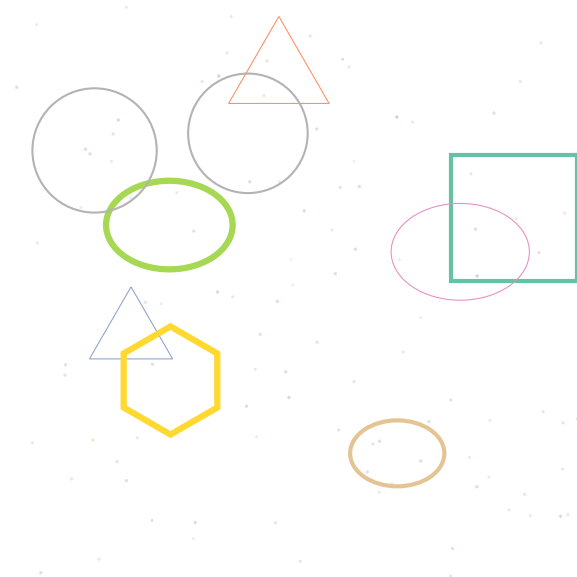[{"shape": "square", "thickness": 2, "radius": 0.55, "center": [0.891, 0.621]}, {"shape": "triangle", "thickness": 0.5, "radius": 0.5, "center": [0.483, 0.87]}, {"shape": "triangle", "thickness": 0.5, "radius": 0.42, "center": [0.227, 0.419]}, {"shape": "oval", "thickness": 0.5, "radius": 0.6, "center": [0.797, 0.563]}, {"shape": "oval", "thickness": 3, "radius": 0.55, "center": [0.293, 0.609]}, {"shape": "hexagon", "thickness": 3, "radius": 0.47, "center": [0.295, 0.34]}, {"shape": "oval", "thickness": 2, "radius": 0.41, "center": [0.688, 0.214]}, {"shape": "circle", "thickness": 1, "radius": 0.52, "center": [0.429, 0.768]}, {"shape": "circle", "thickness": 1, "radius": 0.54, "center": [0.164, 0.739]}]